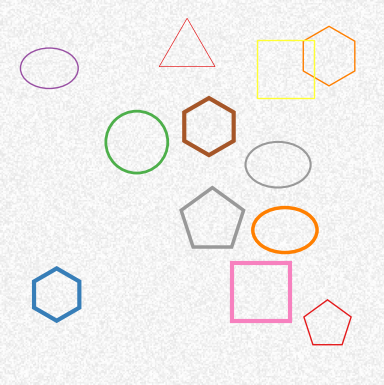[{"shape": "triangle", "thickness": 0.5, "radius": 0.42, "center": [0.486, 0.869]}, {"shape": "pentagon", "thickness": 1, "radius": 0.32, "center": [0.851, 0.157]}, {"shape": "hexagon", "thickness": 3, "radius": 0.34, "center": [0.147, 0.235]}, {"shape": "circle", "thickness": 2, "radius": 0.4, "center": [0.355, 0.631]}, {"shape": "oval", "thickness": 1, "radius": 0.38, "center": [0.128, 0.823]}, {"shape": "hexagon", "thickness": 1, "radius": 0.39, "center": [0.855, 0.854]}, {"shape": "oval", "thickness": 2.5, "radius": 0.42, "center": [0.74, 0.402]}, {"shape": "square", "thickness": 1, "radius": 0.38, "center": [0.742, 0.82]}, {"shape": "hexagon", "thickness": 3, "radius": 0.37, "center": [0.543, 0.671]}, {"shape": "square", "thickness": 3, "radius": 0.38, "center": [0.679, 0.243]}, {"shape": "oval", "thickness": 1.5, "radius": 0.42, "center": [0.722, 0.572]}, {"shape": "pentagon", "thickness": 2.5, "radius": 0.43, "center": [0.552, 0.427]}]